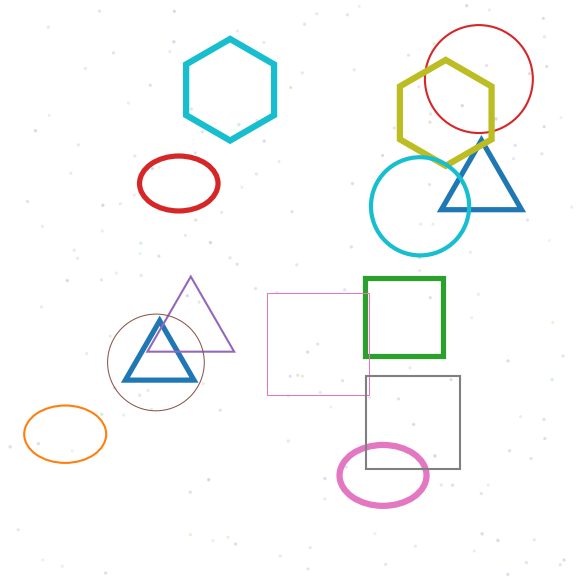[{"shape": "triangle", "thickness": 2.5, "radius": 0.4, "center": [0.834, 0.676]}, {"shape": "triangle", "thickness": 2.5, "radius": 0.34, "center": [0.277, 0.375]}, {"shape": "oval", "thickness": 1, "radius": 0.35, "center": [0.113, 0.247]}, {"shape": "square", "thickness": 2.5, "radius": 0.34, "center": [0.7, 0.449]}, {"shape": "oval", "thickness": 2.5, "radius": 0.34, "center": [0.31, 0.681]}, {"shape": "circle", "thickness": 1, "radius": 0.47, "center": [0.829, 0.862]}, {"shape": "triangle", "thickness": 1, "radius": 0.43, "center": [0.33, 0.434]}, {"shape": "circle", "thickness": 0.5, "radius": 0.42, "center": [0.27, 0.372]}, {"shape": "square", "thickness": 0.5, "radius": 0.44, "center": [0.551, 0.404]}, {"shape": "oval", "thickness": 3, "radius": 0.38, "center": [0.663, 0.176]}, {"shape": "square", "thickness": 1, "radius": 0.41, "center": [0.715, 0.268]}, {"shape": "hexagon", "thickness": 3, "radius": 0.46, "center": [0.772, 0.804]}, {"shape": "circle", "thickness": 2, "radius": 0.43, "center": [0.727, 0.642]}, {"shape": "hexagon", "thickness": 3, "radius": 0.44, "center": [0.398, 0.844]}]